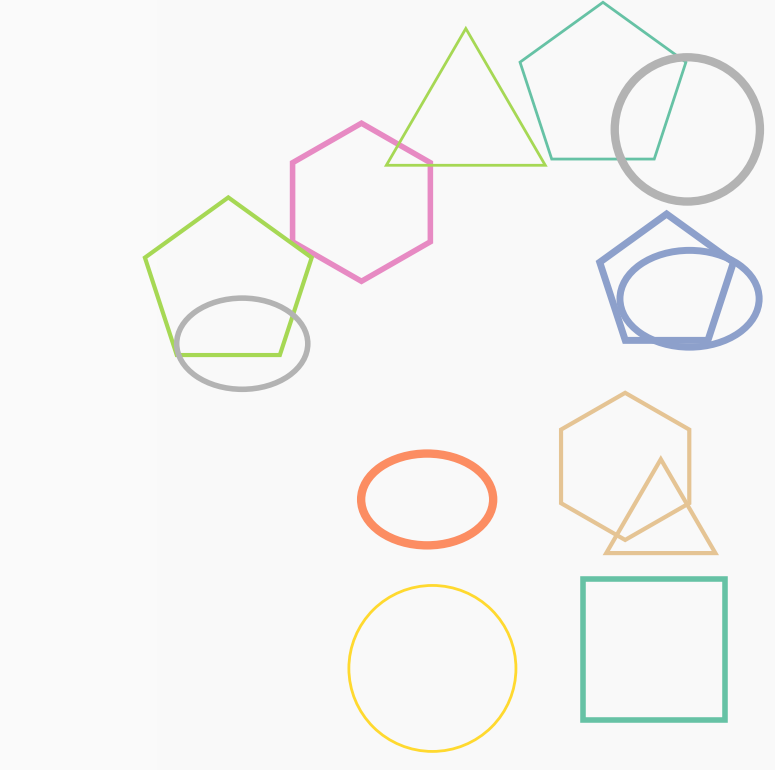[{"shape": "pentagon", "thickness": 1, "radius": 0.56, "center": [0.778, 0.884]}, {"shape": "square", "thickness": 2, "radius": 0.46, "center": [0.844, 0.157]}, {"shape": "oval", "thickness": 3, "radius": 0.43, "center": [0.551, 0.351]}, {"shape": "pentagon", "thickness": 2.5, "radius": 0.45, "center": [0.86, 0.631]}, {"shape": "oval", "thickness": 2.5, "radius": 0.45, "center": [0.89, 0.612]}, {"shape": "hexagon", "thickness": 2, "radius": 0.51, "center": [0.466, 0.737]}, {"shape": "triangle", "thickness": 1, "radius": 0.59, "center": [0.601, 0.845]}, {"shape": "pentagon", "thickness": 1.5, "radius": 0.57, "center": [0.295, 0.63]}, {"shape": "circle", "thickness": 1, "radius": 0.54, "center": [0.558, 0.132]}, {"shape": "triangle", "thickness": 1.5, "radius": 0.41, "center": [0.853, 0.322]}, {"shape": "hexagon", "thickness": 1.5, "radius": 0.48, "center": [0.807, 0.394]}, {"shape": "circle", "thickness": 3, "radius": 0.47, "center": [0.887, 0.832]}, {"shape": "oval", "thickness": 2, "radius": 0.42, "center": [0.313, 0.554]}]